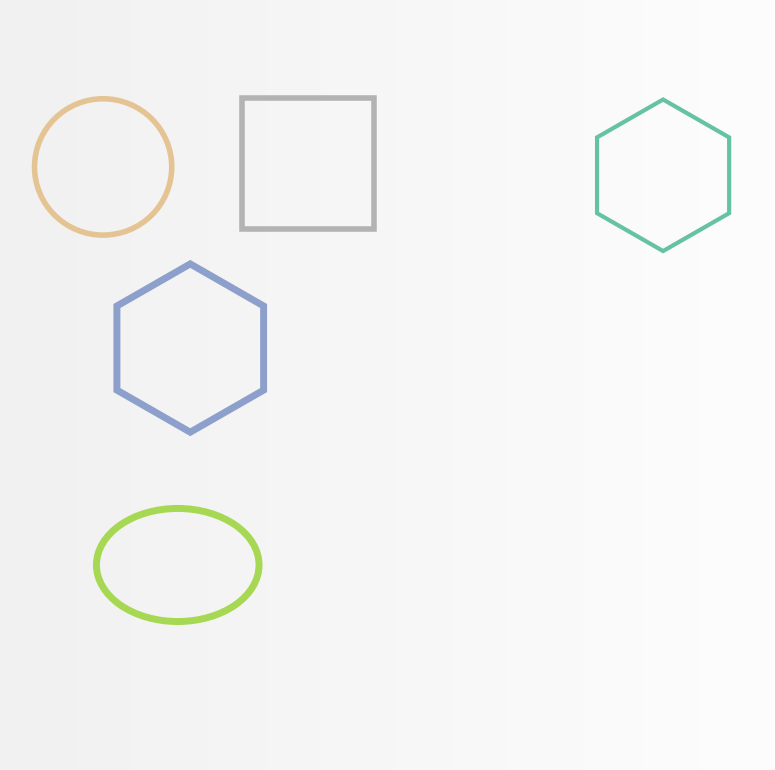[{"shape": "hexagon", "thickness": 1.5, "radius": 0.49, "center": [0.856, 0.772]}, {"shape": "hexagon", "thickness": 2.5, "radius": 0.55, "center": [0.245, 0.548]}, {"shape": "oval", "thickness": 2.5, "radius": 0.52, "center": [0.229, 0.266]}, {"shape": "circle", "thickness": 2, "radius": 0.44, "center": [0.133, 0.783]}, {"shape": "square", "thickness": 2, "radius": 0.43, "center": [0.397, 0.788]}]